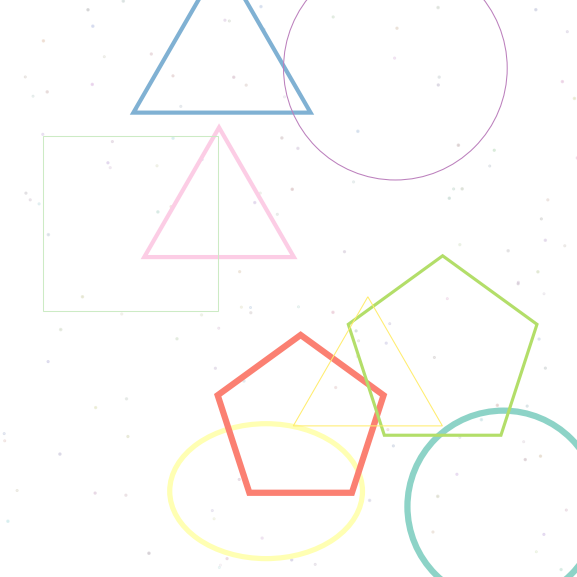[{"shape": "circle", "thickness": 3, "radius": 0.83, "center": [0.872, 0.122]}, {"shape": "oval", "thickness": 2.5, "radius": 0.83, "center": [0.461, 0.149]}, {"shape": "pentagon", "thickness": 3, "radius": 0.76, "center": [0.521, 0.268]}, {"shape": "triangle", "thickness": 2, "radius": 0.89, "center": [0.384, 0.893]}, {"shape": "pentagon", "thickness": 1.5, "radius": 0.86, "center": [0.766, 0.384]}, {"shape": "triangle", "thickness": 2, "radius": 0.75, "center": [0.379, 0.629]}, {"shape": "circle", "thickness": 0.5, "radius": 0.97, "center": [0.685, 0.881]}, {"shape": "square", "thickness": 0.5, "radius": 0.76, "center": [0.226, 0.612]}, {"shape": "triangle", "thickness": 0.5, "radius": 0.75, "center": [0.637, 0.336]}]